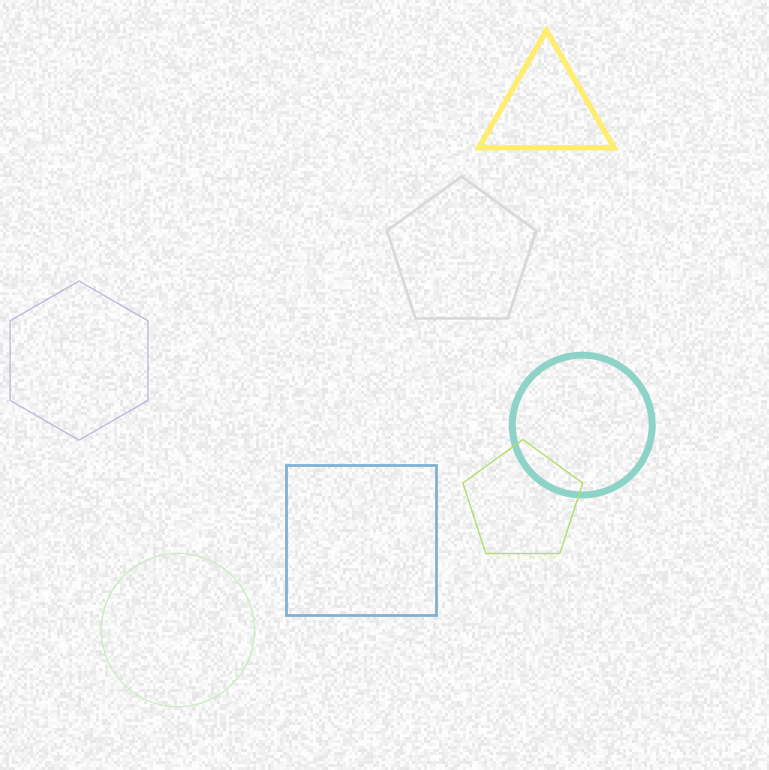[{"shape": "circle", "thickness": 2.5, "radius": 0.45, "center": [0.756, 0.448]}, {"shape": "hexagon", "thickness": 0.5, "radius": 0.52, "center": [0.103, 0.532]}, {"shape": "square", "thickness": 1, "radius": 0.49, "center": [0.469, 0.299]}, {"shape": "pentagon", "thickness": 0.5, "radius": 0.41, "center": [0.679, 0.347]}, {"shape": "pentagon", "thickness": 1, "radius": 0.51, "center": [0.599, 0.669]}, {"shape": "circle", "thickness": 0.5, "radius": 0.5, "center": [0.231, 0.182]}, {"shape": "triangle", "thickness": 2, "radius": 0.51, "center": [0.71, 0.859]}]